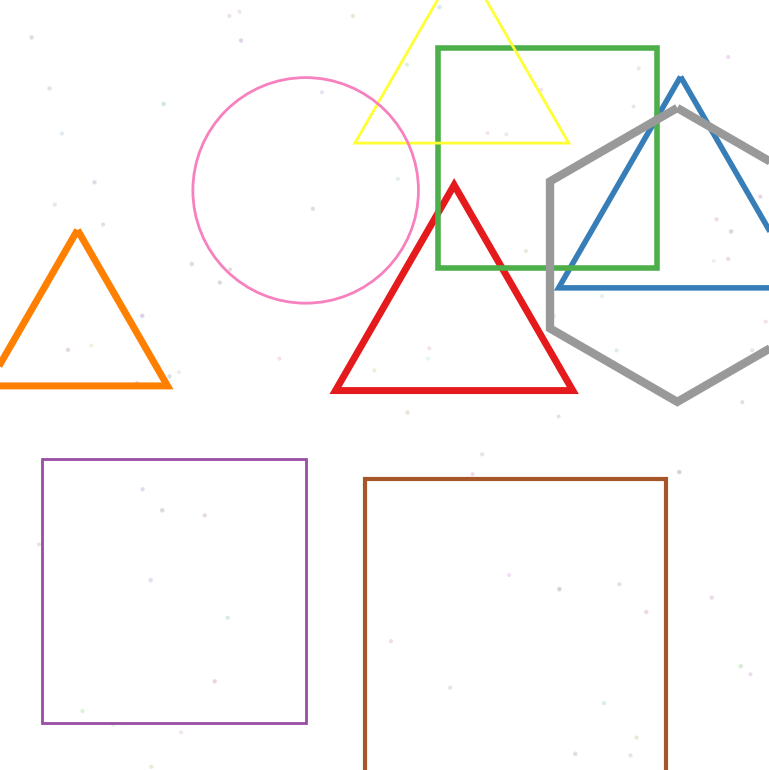[{"shape": "triangle", "thickness": 2.5, "radius": 0.89, "center": [0.59, 0.582]}, {"shape": "triangle", "thickness": 2, "radius": 0.91, "center": [0.884, 0.718]}, {"shape": "square", "thickness": 2, "radius": 0.71, "center": [0.711, 0.795]}, {"shape": "square", "thickness": 1, "radius": 0.86, "center": [0.226, 0.233]}, {"shape": "triangle", "thickness": 2.5, "radius": 0.67, "center": [0.101, 0.566]}, {"shape": "triangle", "thickness": 1, "radius": 0.8, "center": [0.6, 0.894]}, {"shape": "square", "thickness": 1.5, "radius": 0.98, "center": [0.669, 0.182]}, {"shape": "circle", "thickness": 1, "radius": 0.73, "center": [0.397, 0.753]}, {"shape": "hexagon", "thickness": 3, "radius": 0.95, "center": [0.88, 0.669]}]